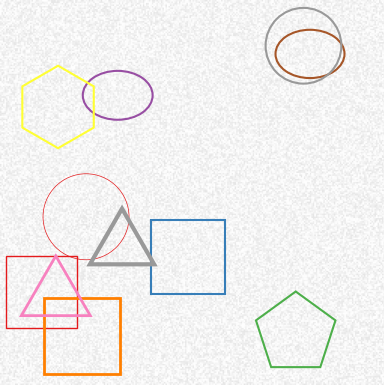[{"shape": "circle", "thickness": 0.5, "radius": 0.56, "center": [0.223, 0.437]}, {"shape": "square", "thickness": 1, "radius": 0.46, "center": [0.107, 0.242]}, {"shape": "square", "thickness": 1.5, "radius": 0.48, "center": [0.488, 0.333]}, {"shape": "pentagon", "thickness": 1.5, "radius": 0.54, "center": [0.768, 0.134]}, {"shape": "oval", "thickness": 1.5, "radius": 0.45, "center": [0.306, 0.752]}, {"shape": "square", "thickness": 2, "radius": 0.49, "center": [0.213, 0.127]}, {"shape": "hexagon", "thickness": 1.5, "radius": 0.54, "center": [0.151, 0.722]}, {"shape": "oval", "thickness": 1.5, "radius": 0.45, "center": [0.805, 0.86]}, {"shape": "triangle", "thickness": 2, "radius": 0.52, "center": [0.145, 0.232]}, {"shape": "circle", "thickness": 1.5, "radius": 0.49, "center": [0.788, 0.881]}, {"shape": "triangle", "thickness": 3, "radius": 0.48, "center": [0.317, 0.362]}]